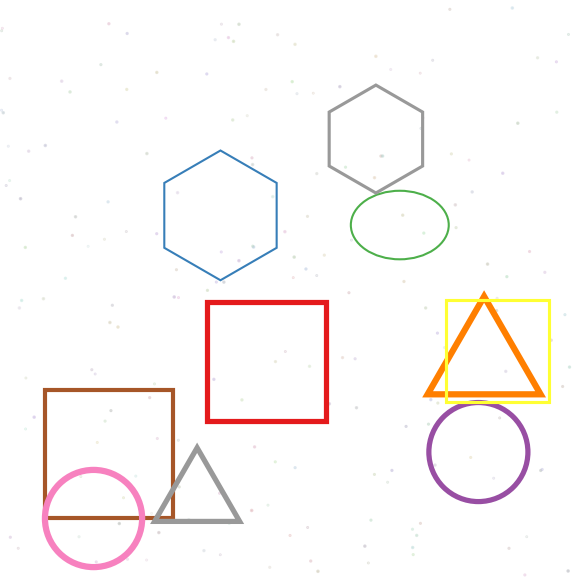[{"shape": "square", "thickness": 2.5, "radius": 0.51, "center": [0.461, 0.373]}, {"shape": "hexagon", "thickness": 1, "radius": 0.56, "center": [0.382, 0.626]}, {"shape": "oval", "thickness": 1, "radius": 0.42, "center": [0.692, 0.609]}, {"shape": "circle", "thickness": 2.5, "radius": 0.43, "center": [0.828, 0.216]}, {"shape": "triangle", "thickness": 3, "radius": 0.56, "center": [0.838, 0.373]}, {"shape": "square", "thickness": 1.5, "radius": 0.44, "center": [0.861, 0.392]}, {"shape": "square", "thickness": 2, "radius": 0.55, "center": [0.189, 0.212]}, {"shape": "circle", "thickness": 3, "radius": 0.42, "center": [0.162, 0.101]}, {"shape": "hexagon", "thickness": 1.5, "radius": 0.47, "center": [0.651, 0.758]}, {"shape": "triangle", "thickness": 2.5, "radius": 0.43, "center": [0.341, 0.139]}]